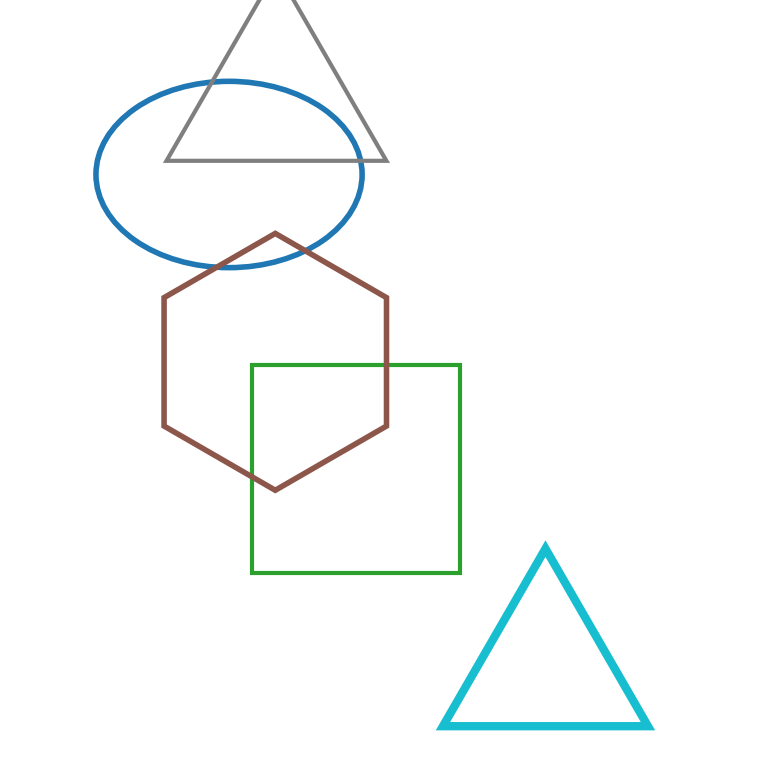[{"shape": "oval", "thickness": 2, "radius": 0.86, "center": [0.297, 0.773]}, {"shape": "square", "thickness": 1.5, "radius": 0.68, "center": [0.462, 0.391]}, {"shape": "hexagon", "thickness": 2, "radius": 0.83, "center": [0.358, 0.53]}, {"shape": "triangle", "thickness": 1.5, "radius": 0.82, "center": [0.359, 0.874]}, {"shape": "triangle", "thickness": 3, "radius": 0.77, "center": [0.708, 0.134]}]